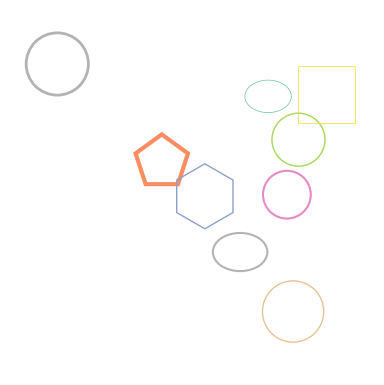[{"shape": "oval", "thickness": 0.5, "radius": 0.3, "center": [0.696, 0.75]}, {"shape": "pentagon", "thickness": 3, "radius": 0.36, "center": [0.42, 0.579]}, {"shape": "hexagon", "thickness": 1, "radius": 0.42, "center": [0.532, 0.49]}, {"shape": "circle", "thickness": 1.5, "radius": 0.31, "center": [0.745, 0.494]}, {"shape": "circle", "thickness": 1, "radius": 0.34, "center": [0.775, 0.637]}, {"shape": "square", "thickness": 0.5, "radius": 0.37, "center": [0.848, 0.755]}, {"shape": "circle", "thickness": 1, "radius": 0.4, "center": [0.761, 0.191]}, {"shape": "oval", "thickness": 1.5, "radius": 0.35, "center": [0.624, 0.345]}, {"shape": "circle", "thickness": 2, "radius": 0.4, "center": [0.149, 0.834]}]